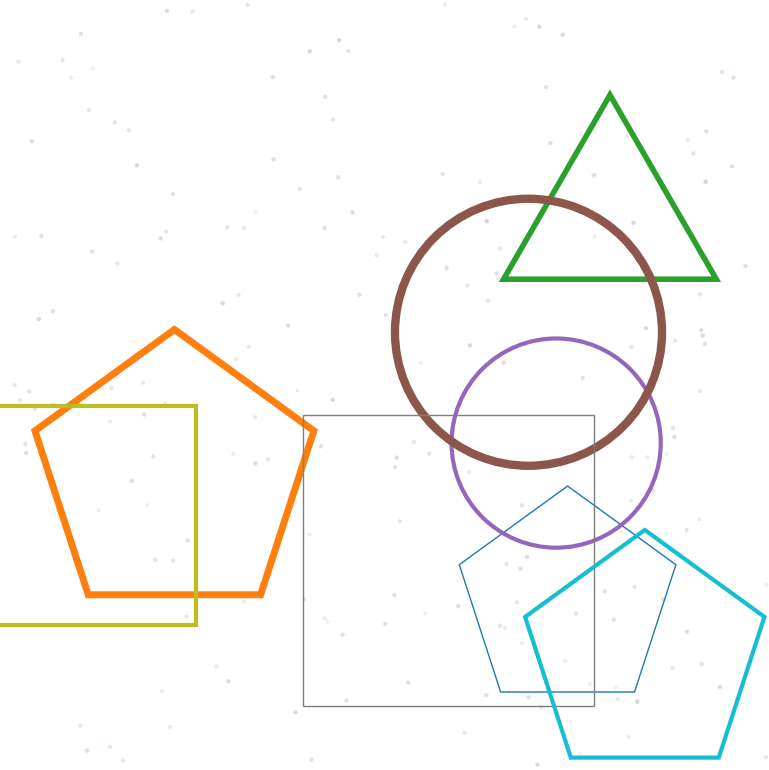[{"shape": "pentagon", "thickness": 0.5, "radius": 0.74, "center": [0.737, 0.221]}, {"shape": "pentagon", "thickness": 2.5, "radius": 0.95, "center": [0.227, 0.382]}, {"shape": "triangle", "thickness": 2, "radius": 0.8, "center": [0.792, 0.717]}, {"shape": "circle", "thickness": 1.5, "radius": 0.68, "center": [0.722, 0.425]}, {"shape": "circle", "thickness": 3, "radius": 0.87, "center": [0.686, 0.569]}, {"shape": "square", "thickness": 0.5, "radius": 0.94, "center": [0.583, 0.272]}, {"shape": "square", "thickness": 1.5, "radius": 0.71, "center": [0.111, 0.331]}, {"shape": "pentagon", "thickness": 1.5, "radius": 0.82, "center": [0.837, 0.148]}]